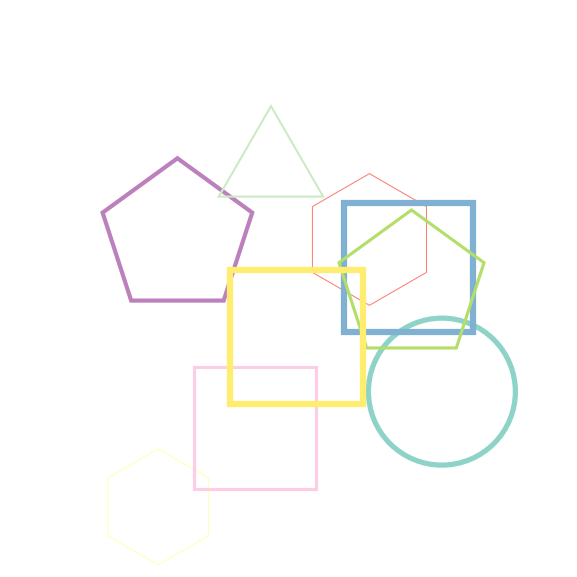[{"shape": "circle", "thickness": 2.5, "radius": 0.64, "center": [0.765, 0.321]}, {"shape": "hexagon", "thickness": 0.5, "radius": 0.5, "center": [0.274, 0.121]}, {"shape": "hexagon", "thickness": 0.5, "radius": 0.57, "center": [0.64, 0.584]}, {"shape": "square", "thickness": 3, "radius": 0.56, "center": [0.708, 0.536]}, {"shape": "pentagon", "thickness": 1.5, "radius": 0.66, "center": [0.713, 0.503]}, {"shape": "square", "thickness": 1.5, "radius": 0.53, "center": [0.442, 0.258]}, {"shape": "pentagon", "thickness": 2, "radius": 0.68, "center": [0.307, 0.589]}, {"shape": "triangle", "thickness": 1, "radius": 0.52, "center": [0.469, 0.711]}, {"shape": "square", "thickness": 3, "radius": 0.58, "center": [0.513, 0.416]}]